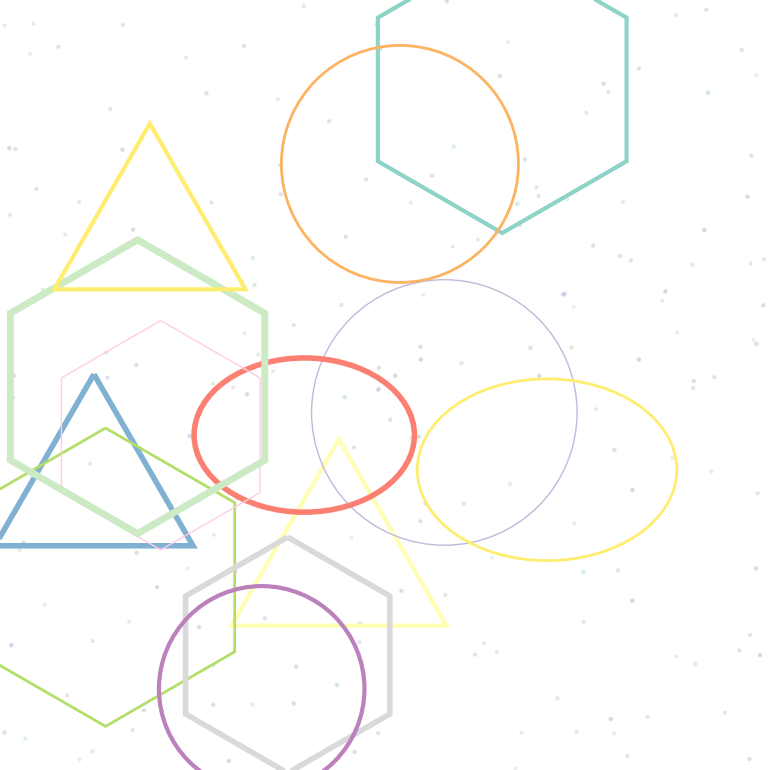[{"shape": "hexagon", "thickness": 1.5, "radius": 0.93, "center": [0.652, 0.884]}, {"shape": "triangle", "thickness": 1.5, "radius": 0.81, "center": [0.44, 0.268]}, {"shape": "circle", "thickness": 0.5, "radius": 0.86, "center": [0.577, 0.464]}, {"shape": "oval", "thickness": 2, "radius": 0.72, "center": [0.395, 0.435]}, {"shape": "triangle", "thickness": 2, "radius": 0.74, "center": [0.122, 0.365]}, {"shape": "circle", "thickness": 1, "radius": 0.77, "center": [0.519, 0.787]}, {"shape": "hexagon", "thickness": 1, "radius": 0.97, "center": [0.137, 0.25]}, {"shape": "hexagon", "thickness": 0.5, "radius": 0.74, "center": [0.209, 0.435]}, {"shape": "hexagon", "thickness": 2, "radius": 0.77, "center": [0.374, 0.149]}, {"shape": "circle", "thickness": 1.5, "radius": 0.67, "center": [0.34, 0.105]}, {"shape": "hexagon", "thickness": 2.5, "radius": 0.95, "center": [0.179, 0.498]}, {"shape": "triangle", "thickness": 1.5, "radius": 0.72, "center": [0.195, 0.696]}, {"shape": "oval", "thickness": 1, "radius": 0.84, "center": [0.71, 0.39]}]